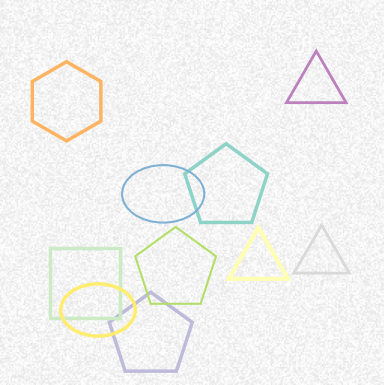[{"shape": "pentagon", "thickness": 2.5, "radius": 0.56, "center": [0.587, 0.514]}, {"shape": "triangle", "thickness": 3, "radius": 0.44, "center": [0.671, 0.32]}, {"shape": "pentagon", "thickness": 2.5, "radius": 0.57, "center": [0.392, 0.128]}, {"shape": "oval", "thickness": 1.5, "radius": 0.53, "center": [0.424, 0.496]}, {"shape": "hexagon", "thickness": 2.5, "radius": 0.51, "center": [0.173, 0.737]}, {"shape": "pentagon", "thickness": 1.5, "radius": 0.55, "center": [0.456, 0.3]}, {"shape": "triangle", "thickness": 2, "radius": 0.42, "center": [0.836, 0.332]}, {"shape": "triangle", "thickness": 2, "radius": 0.45, "center": [0.822, 0.778]}, {"shape": "square", "thickness": 2.5, "radius": 0.46, "center": [0.22, 0.264]}, {"shape": "oval", "thickness": 2.5, "radius": 0.48, "center": [0.255, 0.195]}]